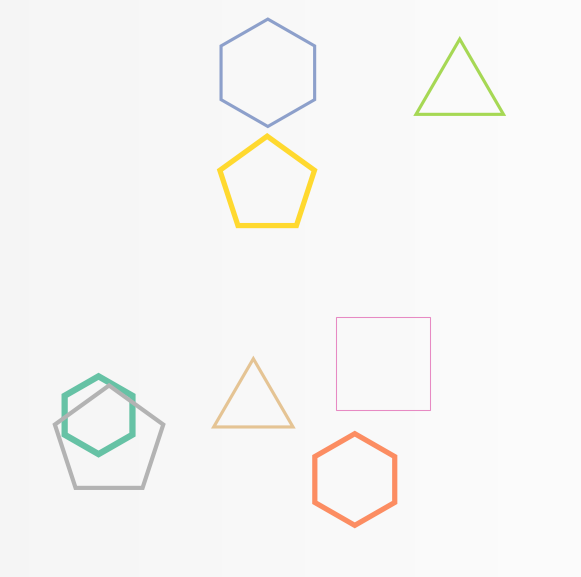[{"shape": "hexagon", "thickness": 3, "radius": 0.34, "center": [0.17, 0.28]}, {"shape": "hexagon", "thickness": 2.5, "radius": 0.4, "center": [0.61, 0.169]}, {"shape": "hexagon", "thickness": 1.5, "radius": 0.46, "center": [0.461, 0.873]}, {"shape": "square", "thickness": 0.5, "radius": 0.4, "center": [0.659, 0.371]}, {"shape": "triangle", "thickness": 1.5, "radius": 0.43, "center": [0.791, 0.845]}, {"shape": "pentagon", "thickness": 2.5, "radius": 0.43, "center": [0.46, 0.678]}, {"shape": "triangle", "thickness": 1.5, "radius": 0.39, "center": [0.436, 0.299]}, {"shape": "pentagon", "thickness": 2, "radius": 0.49, "center": [0.188, 0.234]}]